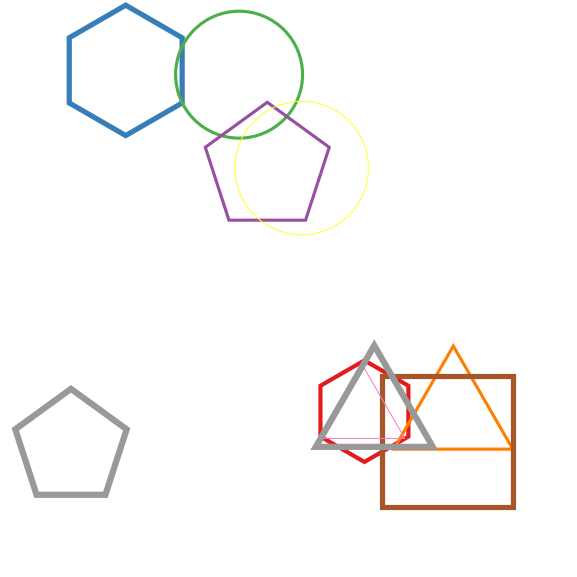[{"shape": "hexagon", "thickness": 2, "radius": 0.44, "center": [0.631, 0.287]}, {"shape": "hexagon", "thickness": 2.5, "radius": 0.56, "center": [0.218, 0.877]}, {"shape": "circle", "thickness": 1.5, "radius": 0.55, "center": [0.414, 0.87]}, {"shape": "pentagon", "thickness": 1.5, "radius": 0.56, "center": [0.463, 0.709]}, {"shape": "triangle", "thickness": 1.5, "radius": 0.6, "center": [0.785, 0.281]}, {"shape": "circle", "thickness": 0.5, "radius": 0.58, "center": [0.522, 0.708]}, {"shape": "square", "thickness": 2.5, "radius": 0.57, "center": [0.775, 0.234]}, {"shape": "triangle", "thickness": 0.5, "radius": 0.41, "center": [0.631, 0.281]}, {"shape": "triangle", "thickness": 3, "radius": 0.58, "center": [0.648, 0.284]}, {"shape": "pentagon", "thickness": 3, "radius": 0.51, "center": [0.123, 0.224]}]